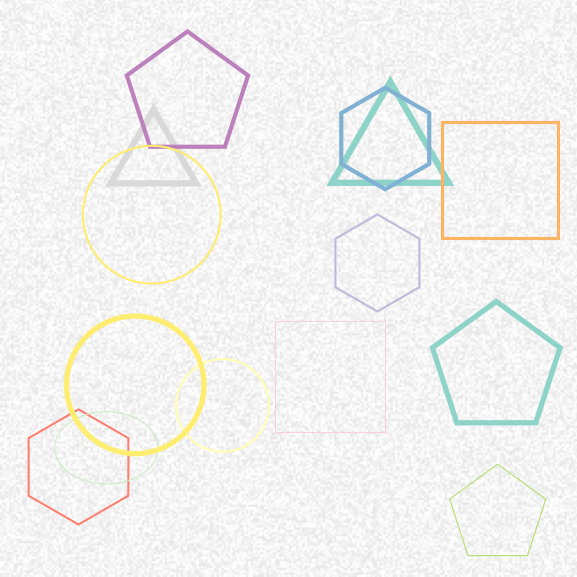[{"shape": "triangle", "thickness": 3, "radius": 0.58, "center": [0.676, 0.741]}, {"shape": "pentagon", "thickness": 2.5, "radius": 0.58, "center": [0.859, 0.361]}, {"shape": "circle", "thickness": 1, "radius": 0.4, "center": [0.385, 0.297]}, {"shape": "hexagon", "thickness": 1, "radius": 0.42, "center": [0.654, 0.544]}, {"shape": "hexagon", "thickness": 1, "radius": 0.5, "center": [0.136, 0.191]}, {"shape": "hexagon", "thickness": 2, "radius": 0.44, "center": [0.667, 0.759]}, {"shape": "square", "thickness": 1.5, "radius": 0.5, "center": [0.866, 0.687]}, {"shape": "pentagon", "thickness": 0.5, "radius": 0.44, "center": [0.862, 0.108]}, {"shape": "square", "thickness": 0.5, "radius": 0.48, "center": [0.571, 0.348]}, {"shape": "triangle", "thickness": 3, "radius": 0.43, "center": [0.266, 0.724]}, {"shape": "pentagon", "thickness": 2, "radius": 0.55, "center": [0.325, 0.834]}, {"shape": "oval", "thickness": 0.5, "radius": 0.45, "center": [0.184, 0.224]}, {"shape": "circle", "thickness": 1, "radius": 0.6, "center": [0.263, 0.627]}, {"shape": "circle", "thickness": 2.5, "radius": 0.6, "center": [0.234, 0.333]}]